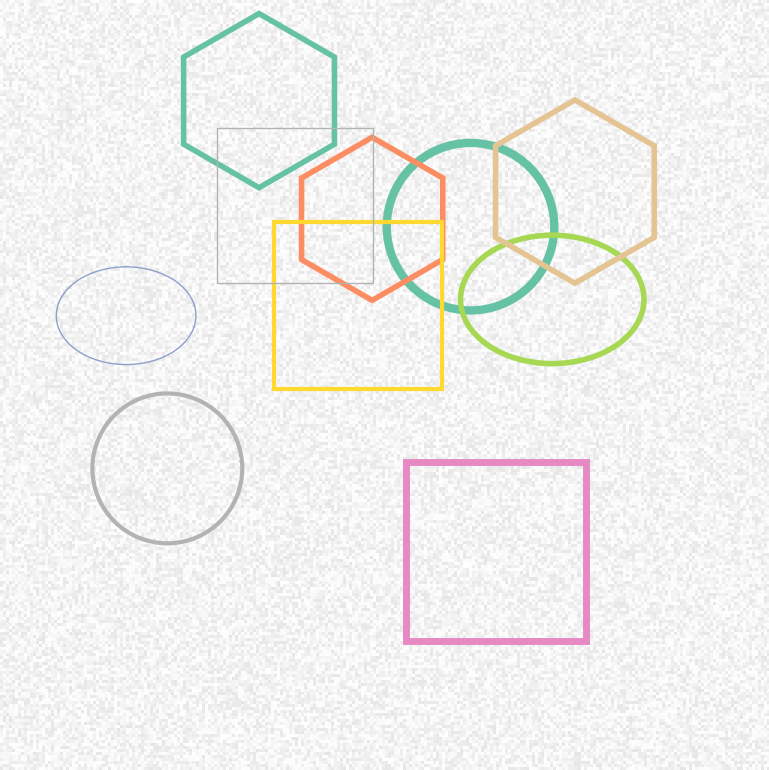[{"shape": "circle", "thickness": 3, "radius": 0.54, "center": [0.611, 0.706]}, {"shape": "hexagon", "thickness": 2, "radius": 0.57, "center": [0.336, 0.869]}, {"shape": "hexagon", "thickness": 2, "radius": 0.53, "center": [0.483, 0.716]}, {"shape": "oval", "thickness": 0.5, "radius": 0.45, "center": [0.164, 0.59]}, {"shape": "square", "thickness": 2.5, "radius": 0.58, "center": [0.644, 0.284]}, {"shape": "oval", "thickness": 2, "radius": 0.6, "center": [0.717, 0.611]}, {"shape": "square", "thickness": 1.5, "radius": 0.54, "center": [0.465, 0.603]}, {"shape": "hexagon", "thickness": 2, "radius": 0.6, "center": [0.747, 0.751]}, {"shape": "square", "thickness": 0.5, "radius": 0.5, "center": [0.383, 0.733]}, {"shape": "circle", "thickness": 1.5, "radius": 0.49, "center": [0.217, 0.392]}]